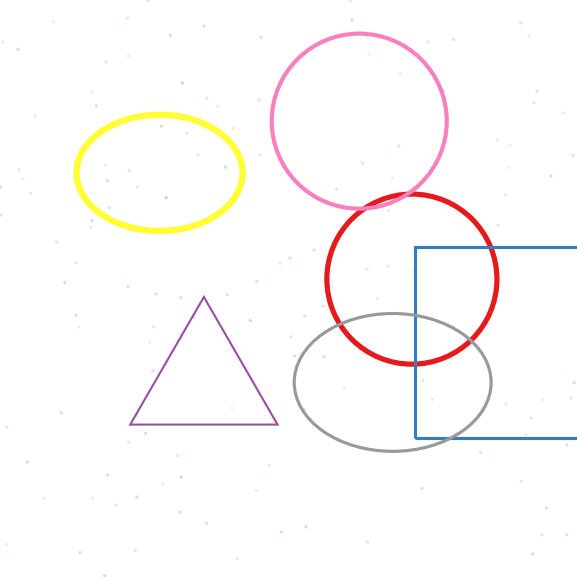[{"shape": "circle", "thickness": 2.5, "radius": 0.74, "center": [0.713, 0.516]}, {"shape": "square", "thickness": 1.5, "radius": 0.83, "center": [0.883, 0.406]}, {"shape": "triangle", "thickness": 1, "radius": 0.74, "center": [0.353, 0.338]}, {"shape": "oval", "thickness": 3, "radius": 0.72, "center": [0.276, 0.7]}, {"shape": "circle", "thickness": 2, "radius": 0.76, "center": [0.622, 0.789]}, {"shape": "oval", "thickness": 1.5, "radius": 0.85, "center": [0.68, 0.337]}]